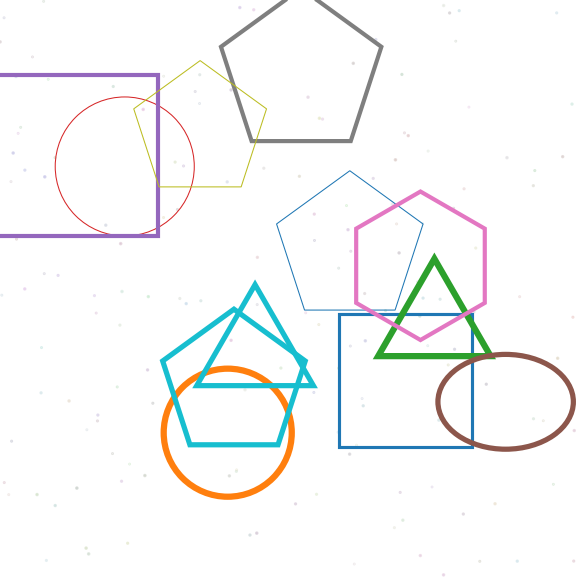[{"shape": "square", "thickness": 1.5, "radius": 0.57, "center": [0.703, 0.34]}, {"shape": "pentagon", "thickness": 0.5, "radius": 0.67, "center": [0.606, 0.57]}, {"shape": "circle", "thickness": 3, "radius": 0.55, "center": [0.394, 0.25]}, {"shape": "triangle", "thickness": 3, "radius": 0.56, "center": [0.752, 0.439]}, {"shape": "circle", "thickness": 0.5, "radius": 0.6, "center": [0.216, 0.711]}, {"shape": "square", "thickness": 2, "radius": 0.7, "center": [0.134, 0.73]}, {"shape": "oval", "thickness": 2.5, "radius": 0.59, "center": [0.876, 0.303]}, {"shape": "hexagon", "thickness": 2, "radius": 0.64, "center": [0.728, 0.539]}, {"shape": "pentagon", "thickness": 2, "radius": 0.73, "center": [0.522, 0.873]}, {"shape": "pentagon", "thickness": 0.5, "radius": 0.6, "center": [0.347, 0.773]}, {"shape": "triangle", "thickness": 2.5, "radius": 0.58, "center": [0.442, 0.39]}, {"shape": "pentagon", "thickness": 2.5, "radius": 0.65, "center": [0.405, 0.334]}]